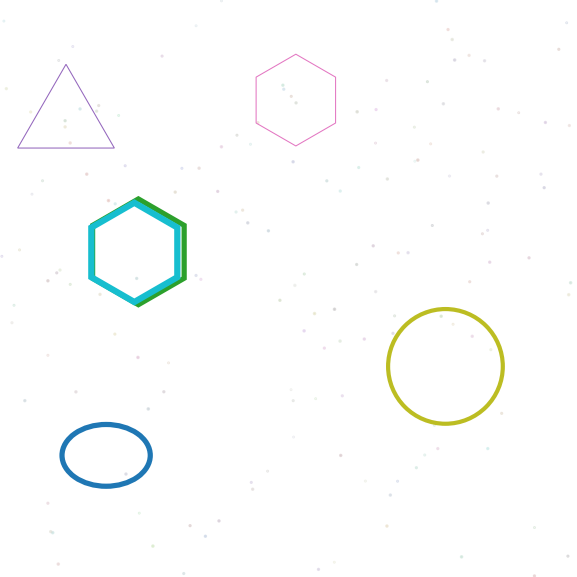[{"shape": "oval", "thickness": 2.5, "radius": 0.38, "center": [0.184, 0.211]}, {"shape": "hexagon", "thickness": 2.5, "radius": 0.46, "center": [0.24, 0.563]}, {"shape": "triangle", "thickness": 0.5, "radius": 0.48, "center": [0.114, 0.791]}, {"shape": "hexagon", "thickness": 0.5, "radius": 0.4, "center": [0.512, 0.826]}, {"shape": "circle", "thickness": 2, "radius": 0.5, "center": [0.771, 0.365]}, {"shape": "hexagon", "thickness": 3, "radius": 0.43, "center": [0.233, 0.562]}]